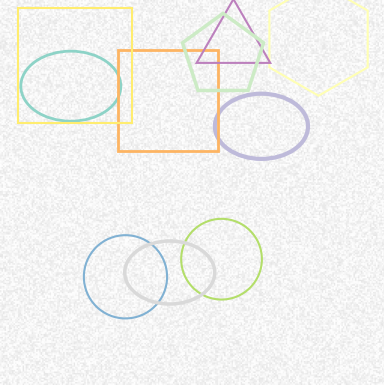[{"shape": "oval", "thickness": 2, "radius": 0.65, "center": [0.184, 0.776]}, {"shape": "hexagon", "thickness": 1.5, "radius": 0.74, "center": [0.827, 0.899]}, {"shape": "oval", "thickness": 3, "radius": 0.61, "center": [0.679, 0.672]}, {"shape": "circle", "thickness": 1.5, "radius": 0.54, "center": [0.326, 0.281]}, {"shape": "square", "thickness": 2, "radius": 0.65, "center": [0.437, 0.739]}, {"shape": "circle", "thickness": 1.5, "radius": 0.52, "center": [0.575, 0.327]}, {"shape": "oval", "thickness": 2.5, "radius": 0.58, "center": [0.441, 0.292]}, {"shape": "triangle", "thickness": 1.5, "radius": 0.55, "center": [0.606, 0.892]}, {"shape": "pentagon", "thickness": 2.5, "radius": 0.55, "center": [0.579, 0.855]}, {"shape": "square", "thickness": 1.5, "radius": 0.74, "center": [0.195, 0.83]}]